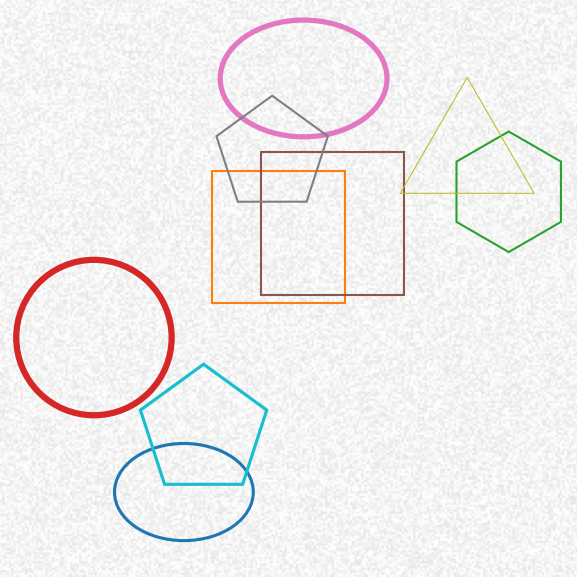[{"shape": "oval", "thickness": 1.5, "radius": 0.6, "center": [0.318, 0.147]}, {"shape": "square", "thickness": 1, "radius": 0.57, "center": [0.482, 0.589]}, {"shape": "hexagon", "thickness": 1, "radius": 0.52, "center": [0.881, 0.667]}, {"shape": "circle", "thickness": 3, "radius": 0.67, "center": [0.163, 0.415]}, {"shape": "square", "thickness": 1, "radius": 0.62, "center": [0.576, 0.613]}, {"shape": "oval", "thickness": 2.5, "radius": 0.72, "center": [0.526, 0.863]}, {"shape": "pentagon", "thickness": 1, "radius": 0.51, "center": [0.471, 0.732]}, {"shape": "triangle", "thickness": 0.5, "radius": 0.67, "center": [0.809, 0.731]}, {"shape": "pentagon", "thickness": 1.5, "radius": 0.57, "center": [0.353, 0.254]}]